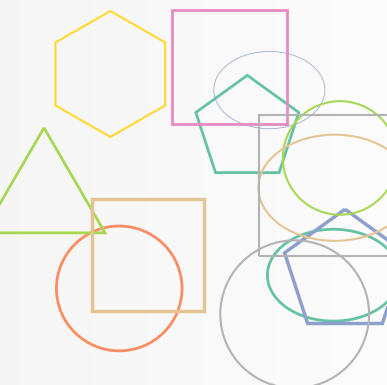[{"shape": "pentagon", "thickness": 2, "radius": 0.7, "center": [0.638, 0.665]}, {"shape": "oval", "thickness": 2, "radius": 0.85, "center": [0.86, 0.285]}, {"shape": "circle", "thickness": 2, "radius": 0.81, "center": [0.308, 0.251]}, {"shape": "oval", "thickness": 0.5, "radius": 0.72, "center": [0.695, 0.766]}, {"shape": "pentagon", "thickness": 2.5, "radius": 0.82, "center": [0.89, 0.292]}, {"shape": "square", "thickness": 2, "radius": 0.74, "center": [0.592, 0.827]}, {"shape": "triangle", "thickness": 2, "radius": 0.91, "center": [0.114, 0.486]}, {"shape": "circle", "thickness": 1.5, "radius": 0.74, "center": [0.877, 0.59]}, {"shape": "hexagon", "thickness": 1.5, "radius": 0.82, "center": [0.285, 0.808]}, {"shape": "square", "thickness": 2.5, "radius": 0.72, "center": [0.381, 0.338]}, {"shape": "oval", "thickness": 1.5, "radius": 0.98, "center": [0.864, 0.512]}, {"shape": "square", "thickness": 1.5, "radius": 0.92, "center": [0.852, 0.518]}, {"shape": "circle", "thickness": 1.5, "radius": 0.96, "center": [0.76, 0.184]}]